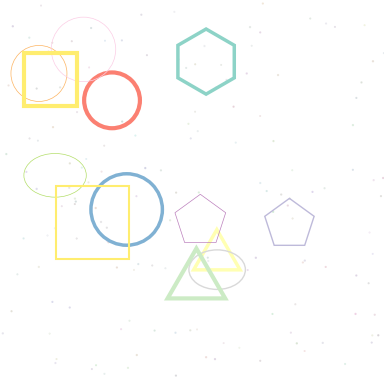[{"shape": "hexagon", "thickness": 2.5, "radius": 0.42, "center": [0.535, 0.84]}, {"shape": "triangle", "thickness": 2.5, "radius": 0.35, "center": [0.563, 0.334]}, {"shape": "pentagon", "thickness": 1, "radius": 0.34, "center": [0.752, 0.417]}, {"shape": "circle", "thickness": 3, "radius": 0.36, "center": [0.291, 0.739]}, {"shape": "circle", "thickness": 2.5, "radius": 0.46, "center": [0.329, 0.456]}, {"shape": "circle", "thickness": 0.5, "radius": 0.36, "center": [0.101, 0.809]}, {"shape": "oval", "thickness": 0.5, "radius": 0.41, "center": [0.143, 0.545]}, {"shape": "circle", "thickness": 0.5, "radius": 0.42, "center": [0.217, 0.872]}, {"shape": "oval", "thickness": 1, "radius": 0.37, "center": [0.564, 0.3]}, {"shape": "pentagon", "thickness": 0.5, "radius": 0.35, "center": [0.52, 0.426]}, {"shape": "triangle", "thickness": 3, "radius": 0.43, "center": [0.51, 0.268]}, {"shape": "square", "thickness": 1.5, "radius": 0.48, "center": [0.241, 0.422]}, {"shape": "square", "thickness": 3, "radius": 0.35, "center": [0.131, 0.794]}]